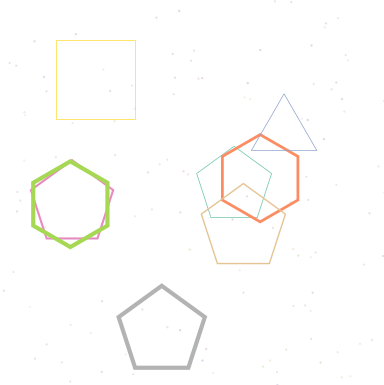[{"shape": "pentagon", "thickness": 0.5, "radius": 0.51, "center": [0.608, 0.518]}, {"shape": "hexagon", "thickness": 2, "radius": 0.57, "center": [0.676, 0.537]}, {"shape": "triangle", "thickness": 0.5, "radius": 0.49, "center": [0.738, 0.658]}, {"shape": "pentagon", "thickness": 1.5, "radius": 0.56, "center": [0.187, 0.472]}, {"shape": "hexagon", "thickness": 3, "radius": 0.56, "center": [0.183, 0.47]}, {"shape": "square", "thickness": 0.5, "radius": 0.52, "center": [0.248, 0.793]}, {"shape": "pentagon", "thickness": 1, "radius": 0.57, "center": [0.632, 0.408]}, {"shape": "pentagon", "thickness": 3, "radius": 0.59, "center": [0.42, 0.14]}]